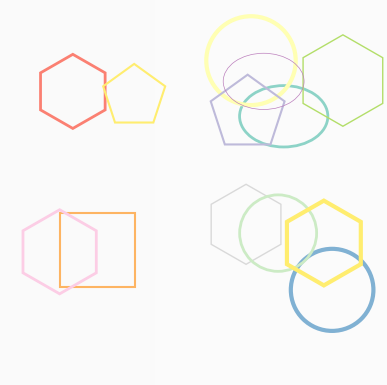[{"shape": "oval", "thickness": 2, "radius": 0.57, "center": [0.732, 0.698]}, {"shape": "circle", "thickness": 3, "radius": 0.58, "center": [0.648, 0.842]}, {"shape": "pentagon", "thickness": 1.5, "radius": 0.5, "center": [0.639, 0.706]}, {"shape": "hexagon", "thickness": 2, "radius": 0.48, "center": [0.188, 0.763]}, {"shape": "circle", "thickness": 3, "radius": 0.53, "center": [0.857, 0.247]}, {"shape": "square", "thickness": 1.5, "radius": 0.48, "center": [0.252, 0.35]}, {"shape": "hexagon", "thickness": 1, "radius": 0.59, "center": [0.885, 0.791]}, {"shape": "hexagon", "thickness": 2, "radius": 0.55, "center": [0.154, 0.346]}, {"shape": "hexagon", "thickness": 1, "radius": 0.52, "center": [0.635, 0.417]}, {"shape": "oval", "thickness": 0.5, "radius": 0.52, "center": [0.68, 0.789]}, {"shape": "circle", "thickness": 2, "radius": 0.5, "center": [0.718, 0.395]}, {"shape": "hexagon", "thickness": 3, "radius": 0.55, "center": [0.836, 0.369]}, {"shape": "pentagon", "thickness": 1.5, "radius": 0.42, "center": [0.346, 0.75]}]